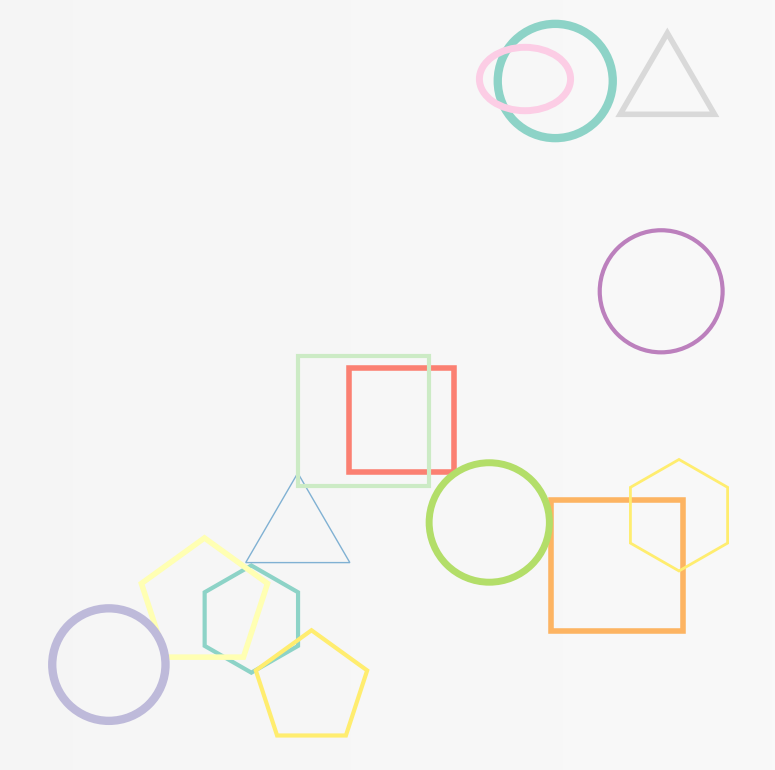[{"shape": "hexagon", "thickness": 1.5, "radius": 0.35, "center": [0.324, 0.196]}, {"shape": "circle", "thickness": 3, "radius": 0.37, "center": [0.716, 0.895]}, {"shape": "pentagon", "thickness": 2, "radius": 0.43, "center": [0.264, 0.216]}, {"shape": "circle", "thickness": 3, "radius": 0.37, "center": [0.14, 0.137]}, {"shape": "square", "thickness": 2, "radius": 0.34, "center": [0.519, 0.454]}, {"shape": "triangle", "thickness": 0.5, "radius": 0.39, "center": [0.384, 0.308]}, {"shape": "square", "thickness": 2, "radius": 0.43, "center": [0.796, 0.265]}, {"shape": "circle", "thickness": 2.5, "radius": 0.39, "center": [0.631, 0.321]}, {"shape": "oval", "thickness": 2.5, "radius": 0.29, "center": [0.677, 0.897]}, {"shape": "triangle", "thickness": 2, "radius": 0.35, "center": [0.861, 0.887]}, {"shape": "circle", "thickness": 1.5, "radius": 0.4, "center": [0.853, 0.622]}, {"shape": "square", "thickness": 1.5, "radius": 0.42, "center": [0.469, 0.453]}, {"shape": "hexagon", "thickness": 1, "radius": 0.36, "center": [0.876, 0.331]}, {"shape": "pentagon", "thickness": 1.5, "radius": 0.38, "center": [0.402, 0.106]}]